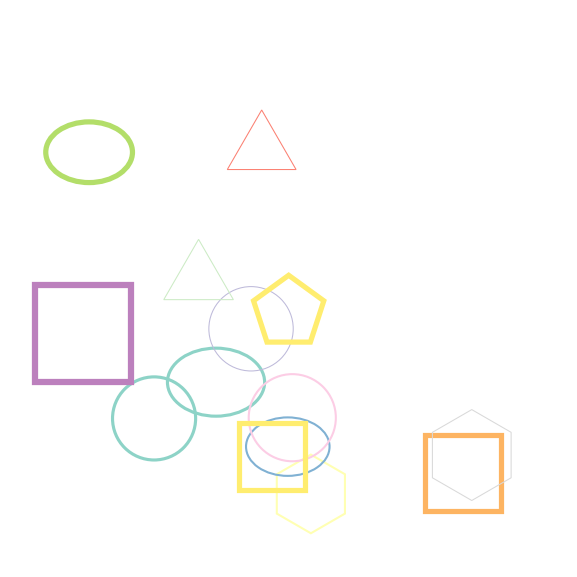[{"shape": "oval", "thickness": 1.5, "radius": 0.42, "center": [0.374, 0.337]}, {"shape": "circle", "thickness": 1.5, "radius": 0.36, "center": [0.267, 0.275]}, {"shape": "hexagon", "thickness": 1, "radius": 0.34, "center": [0.538, 0.144]}, {"shape": "circle", "thickness": 0.5, "radius": 0.37, "center": [0.435, 0.43]}, {"shape": "triangle", "thickness": 0.5, "radius": 0.34, "center": [0.453, 0.74]}, {"shape": "oval", "thickness": 1, "radius": 0.36, "center": [0.498, 0.226]}, {"shape": "square", "thickness": 2.5, "radius": 0.33, "center": [0.801, 0.179]}, {"shape": "oval", "thickness": 2.5, "radius": 0.38, "center": [0.154, 0.736]}, {"shape": "circle", "thickness": 1, "radius": 0.38, "center": [0.506, 0.276]}, {"shape": "hexagon", "thickness": 0.5, "radius": 0.39, "center": [0.817, 0.211]}, {"shape": "square", "thickness": 3, "radius": 0.42, "center": [0.144, 0.422]}, {"shape": "triangle", "thickness": 0.5, "radius": 0.35, "center": [0.344, 0.515]}, {"shape": "square", "thickness": 2.5, "radius": 0.29, "center": [0.471, 0.208]}, {"shape": "pentagon", "thickness": 2.5, "radius": 0.32, "center": [0.5, 0.458]}]